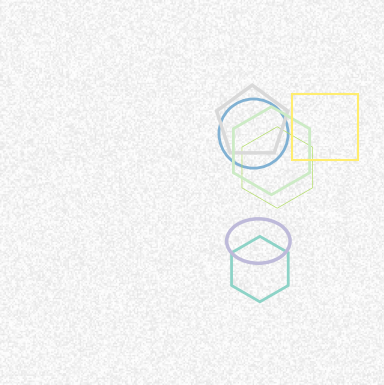[{"shape": "hexagon", "thickness": 2, "radius": 0.42, "center": [0.675, 0.301]}, {"shape": "oval", "thickness": 2.5, "radius": 0.41, "center": [0.671, 0.374]}, {"shape": "circle", "thickness": 2, "radius": 0.45, "center": [0.659, 0.653]}, {"shape": "hexagon", "thickness": 0.5, "radius": 0.53, "center": [0.72, 0.565]}, {"shape": "pentagon", "thickness": 2.5, "radius": 0.49, "center": [0.655, 0.682]}, {"shape": "hexagon", "thickness": 2, "radius": 0.57, "center": [0.705, 0.609]}, {"shape": "square", "thickness": 1.5, "radius": 0.43, "center": [0.845, 0.671]}]